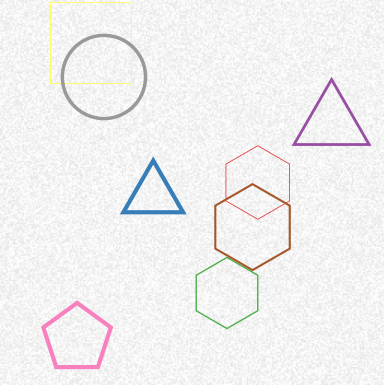[{"shape": "hexagon", "thickness": 0.5, "radius": 0.48, "center": [0.67, 0.526]}, {"shape": "triangle", "thickness": 3, "radius": 0.45, "center": [0.398, 0.493]}, {"shape": "hexagon", "thickness": 1, "radius": 0.46, "center": [0.59, 0.239]}, {"shape": "triangle", "thickness": 2, "radius": 0.56, "center": [0.861, 0.681]}, {"shape": "square", "thickness": 0.5, "radius": 0.53, "center": [0.235, 0.89]}, {"shape": "hexagon", "thickness": 1.5, "radius": 0.56, "center": [0.656, 0.41]}, {"shape": "pentagon", "thickness": 3, "radius": 0.46, "center": [0.2, 0.121]}, {"shape": "circle", "thickness": 2.5, "radius": 0.54, "center": [0.27, 0.8]}]